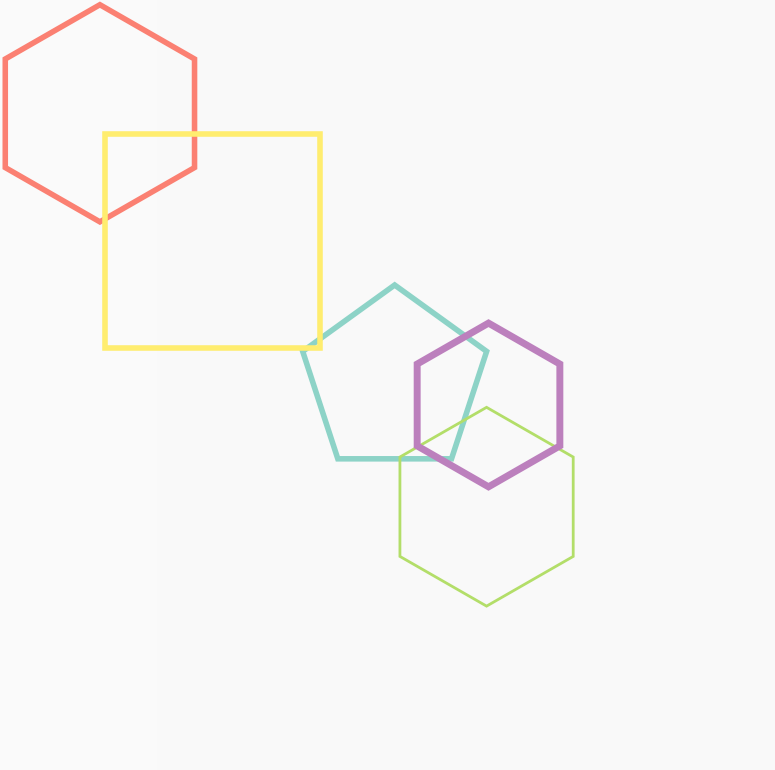[{"shape": "pentagon", "thickness": 2, "radius": 0.62, "center": [0.509, 0.505]}, {"shape": "hexagon", "thickness": 2, "radius": 0.7, "center": [0.129, 0.853]}, {"shape": "hexagon", "thickness": 1, "radius": 0.65, "center": [0.628, 0.342]}, {"shape": "hexagon", "thickness": 2.5, "radius": 0.53, "center": [0.63, 0.474]}, {"shape": "square", "thickness": 2, "radius": 0.69, "center": [0.274, 0.687]}]